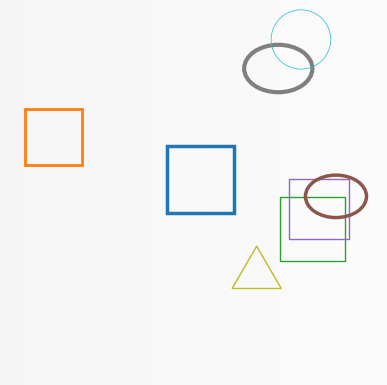[{"shape": "square", "thickness": 2.5, "radius": 0.43, "center": [0.517, 0.534]}, {"shape": "square", "thickness": 2, "radius": 0.37, "center": [0.138, 0.644]}, {"shape": "square", "thickness": 1, "radius": 0.42, "center": [0.807, 0.405]}, {"shape": "square", "thickness": 1, "radius": 0.39, "center": [0.824, 0.458]}, {"shape": "oval", "thickness": 2.5, "radius": 0.39, "center": [0.867, 0.49]}, {"shape": "oval", "thickness": 3, "radius": 0.44, "center": [0.718, 0.822]}, {"shape": "triangle", "thickness": 1, "radius": 0.37, "center": [0.662, 0.287]}, {"shape": "circle", "thickness": 0.5, "radius": 0.38, "center": [0.777, 0.898]}]